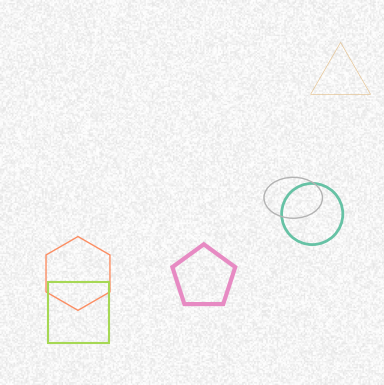[{"shape": "circle", "thickness": 2, "radius": 0.4, "center": [0.811, 0.444]}, {"shape": "hexagon", "thickness": 1, "radius": 0.48, "center": [0.203, 0.29]}, {"shape": "pentagon", "thickness": 3, "radius": 0.43, "center": [0.529, 0.28]}, {"shape": "square", "thickness": 1.5, "radius": 0.4, "center": [0.204, 0.189]}, {"shape": "triangle", "thickness": 0.5, "radius": 0.45, "center": [0.885, 0.8]}, {"shape": "oval", "thickness": 1, "radius": 0.38, "center": [0.762, 0.486]}]